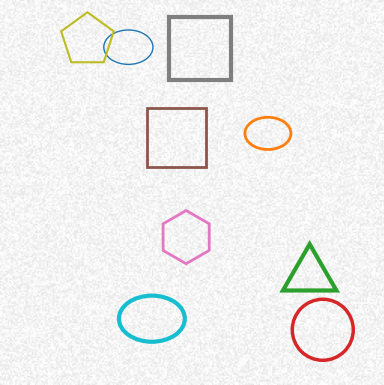[{"shape": "oval", "thickness": 1, "radius": 0.32, "center": [0.333, 0.877]}, {"shape": "oval", "thickness": 2, "radius": 0.3, "center": [0.696, 0.654]}, {"shape": "triangle", "thickness": 3, "radius": 0.4, "center": [0.804, 0.286]}, {"shape": "circle", "thickness": 2.5, "radius": 0.4, "center": [0.838, 0.143]}, {"shape": "square", "thickness": 2, "radius": 0.38, "center": [0.459, 0.643]}, {"shape": "hexagon", "thickness": 2, "radius": 0.35, "center": [0.484, 0.384]}, {"shape": "square", "thickness": 3, "radius": 0.4, "center": [0.52, 0.874]}, {"shape": "pentagon", "thickness": 1.5, "radius": 0.36, "center": [0.227, 0.896]}, {"shape": "oval", "thickness": 3, "radius": 0.43, "center": [0.394, 0.172]}]